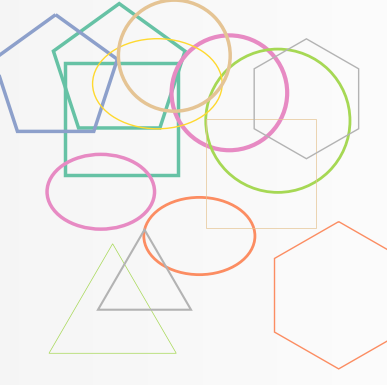[{"shape": "square", "thickness": 2.5, "radius": 0.73, "center": [0.313, 0.69]}, {"shape": "pentagon", "thickness": 2.5, "radius": 0.89, "center": [0.308, 0.812]}, {"shape": "hexagon", "thickness": 1, "radius": 0.96, "center": [0.874, 0.233]}, {"shape": "oval", "thickness": 2, "radius": 0.72, "center": [0.515, 0.387]}, {"shape": "pentagon", "thickness": 2.5, "radius": 0.84, "center": [0.143, 0.794]}, {"shape": "circle", "thickness": 3, "radius": 0.75, "center": [0.592, 0.759]}, {"shape": "oval", "thickness": 2.5, "radius": 0.69, "center": [0.26, 0.502]}, {"shape": "circle", "thickness": 2, "radius": 0.93, "center": [0.717, 0.686]}, {"shape": "triangle", "thickness": 0.5, "radius": 0.95, "center": [0.291, 0.177]}, {"shape": "oval", "thickness": 1, "radius": 0.84, "center": [0.406, 0.782]}, {"shape": "square", "thickness": 0.5, "radius": 0.71, "center": [0.674, 0.549]}, {"shape": "circle", "thickness": 2.5, "radius": 0.72, "center": [0.45, 0.855]}, {"shape": "hexagon", "thickness": 1, "radius": 0.78, "center": [0.791, 0.743]}, {"shape": "triangle", "thickness": 1.5, "radius": 0.69, "center": [0.373, 0.265]}]